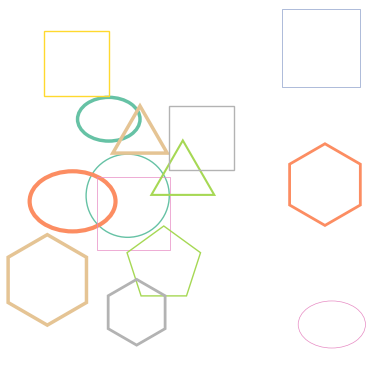[{"shape": "oval", "thickness": 2.5, "radius": 0.41, "center": [0.283, 0.69]}, {"shape": "circle", "thickness": 1, "radius": 0.54, "center": [0.332, 0.492]}, {"shape": "hexagon", "thickness": 2, "radius": 0.53, "center": [0.844, 0.521]}, {"shape": "oval", "thickness": 3, "radius": 0.56, "center": [0.189, 0.477]}, {"shape": "square", "thickness": 0.5, "radius": 0.51, "center": [0.834, 0.875]}, {"shape": "oval", "thickness": 0.5, "radius": 0.44, "center": [0.862, 0.157]}, {"shape": "square", "thickness": 0.5, "radius": 0.47, "center": [0.347, 0.446]}, {"shape": "pentagon", "thickness": 1, "radius": 0.5, "center": [0.425, 0.313]}, {"shape": "triangle", "thickness": 1.5, "radius": 0.47, "center": [0.475, 0.541]}, {"shape": "square", "thickness": 1, "radius": 0.42, "center": [0.199, 0.835]}, {"shape": "triangle", "thickness": 2.5, "radius": 0.41, "center": [0.364, 0.643]}, {"shape": "hexagon", "thickness": 2.5, "radius": 0.59, "center": [0.123, 0.273]}, {"shape": "hexagon", "thickness": 2, "radius": 0.43, "center": [0.355, 0.189]}, {"shape": "square", "thickness": 1, "radius": 0.42, "center": [0.524, 0.642]}]